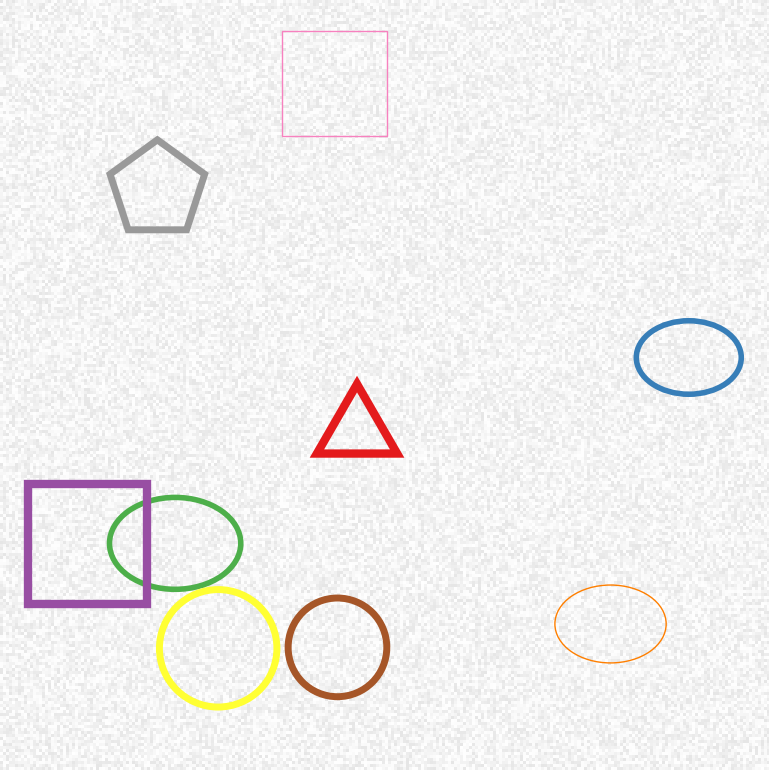[{"shape": "triangle", "thickness": 3, "radius": 0.3, "center": [0.464, 0.441]}, {"shape": "oval", "thickness": 2, "radius": 0.34, "center": [0.895, 0.536]}, {"shape": "oval", "thickness": 2, "radius": 0.43, "center": [0.227, 0.294]}, {"shape": "square", "thickness": 3, "radius": 0.39, "center": [0.114, 0.294]}, {"shape": "oval", "thickness": 0.5, "radius": 0.36, "center": [0.793, 0.19]}, {"shape": "circle", "thickness": 2.5, "radius": 0.38, "center": [0.283, 0.158]}, {"shape": "circle", "thickness": 2.5, "radius": 0.32, "center": [0.438, 0.159]}, {"shape": "square", "thickness": 0.5, "radius": 0.34, "center": [0.434, 0.892]}, {"shape": "pentagon", "thickness": 2.5, "radius": 0.32, "center": [0.204, 0.754]}]